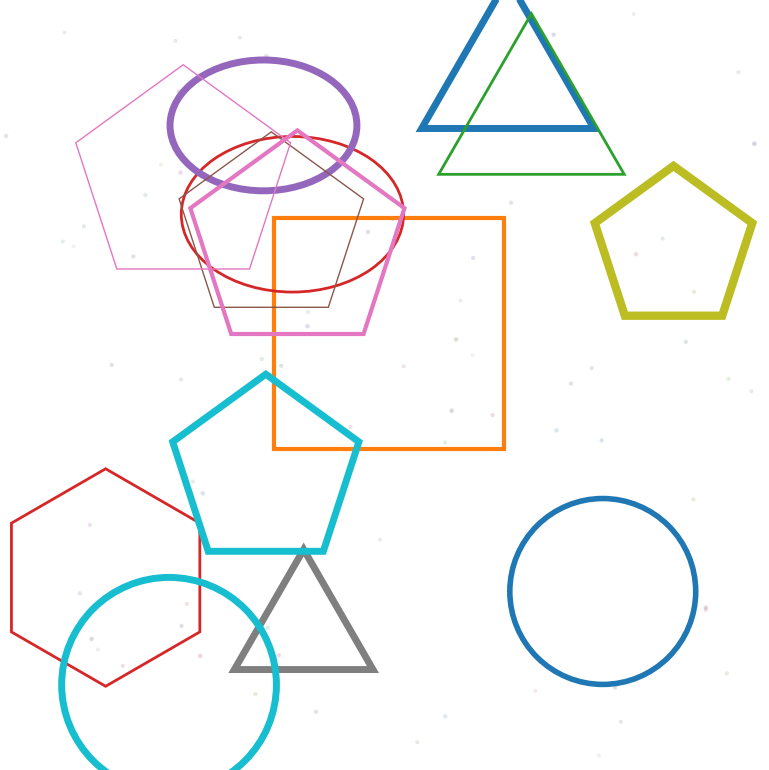[{"shape": "circle", "thickness": 2, "radius": 0.6, "center": [0.783, 0.232]}, {"shape": "triangle", "thickness": 2.5, "radius": 0.65, "center": [0.66, 0.898]}, {"shape": "square", "thickness": 1.5, "radius": 0.75, "center": [0.505, 0.567]}, {"shape": "triangle", "thickness": 1, "radius": 0.7, "center": [0.69, 0.843]}, {"shape": "hexagon", "thickness": 1, "radius": 0.71, "center": [0.137, 0.25]}, {"shape": "oval", "thickness": 1, "radius": 0.72, "center": [0.38, 0.722]}, {"shape": "oval", "thickness": 2.5, "radius": 0.61, "center": [0.342, 0.837]}, {"shape": "pentagon", "thickness": 0.5, "radius": 0.63, "center": [0.352, 0.703]}, {"shape": "pentagon", "thickness": 1.5, "radius": 0.73, "center": [0.386, 0.684]}, {"shape": "pentagon", "thickness": 0.5, "radius": 0.73, "center": [0.238, 0.769]}, {"shape": "triangle", "thickness": 2.5, "radius": 0.52, "center": [0.394, 0.182]}, {"shape": "pentagon", "thickness": 3, "radius": 0.54, "center": [0.875, 0.677]}, {"shape": "pentagon", "thickness": 2.5, "radius": 0.64, "center": [0.345, 0.387]}, {"shape": "circle", "thickness": 2.5, "radius": 0.7, "center": [0.22, 0.111]}]